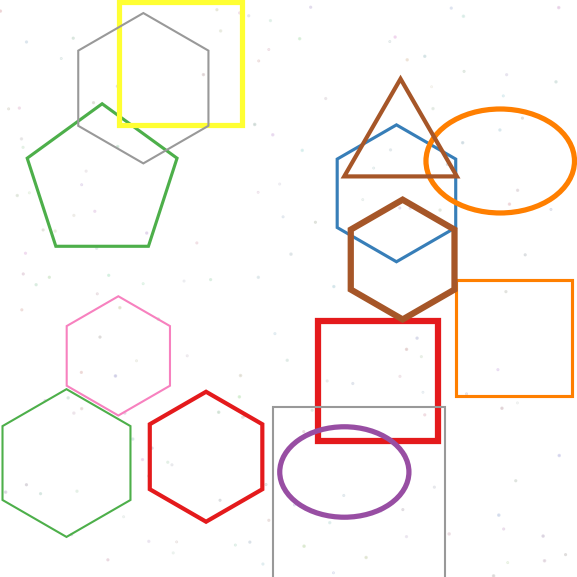[{"shape": "hexagon", "thickness": 2, "radius": 0.56, "center": [0.357, 0.208]}, {"shape": "square", "thickness": 3, "radius": 0.52, "center": [0.655, 0.34]}, {"shape": "hexagon", "thickness": 1.5, "radius": 0.59, "center": [0.687, 0.664]}, {"shape": "hexagon", "thickness": 1, "radius": 0.64, "center": [0.115, 0.197]}, {"shape": "pentagon", "thickness": 1.5, "radius": 0.68, "center": [0.177, 0.683]}, {"shape": "oval", "thickness": 2.5, "radius": 0.56, "center": [0.596, 0.182]}, {"shape": "square", "thickness": 1.5, "radius": 0.5, "center": [0.89, 0.413]}, {"shape": "oval", "thickness": 2.5, "radius": 0.64, "center": [0.866, 0.72]}, {"shape": "square", "thickness": 2.5, "radius": 0.53, "center": [0.313, 0.889]}, {"shape": "hexagon", "thickness": 3, "radius": 0.52, "center": [0.697, 0.55]}, {"shape": "triangle", "thickness": 2, "radius": 0.56, "center": [0.694, 0.75]}, {"shape": "hexagon", "thickness": 1, "radius": 0.52, "center": [0.205, 0.383]}, {"shape": "hexagon", "thickness": 1, "radius": 0.65, "center": [0.248, 0.846]}, {"shape": "square", "thickness": 1, "radius": 0.75, "center": [0.622, 0.145]}]